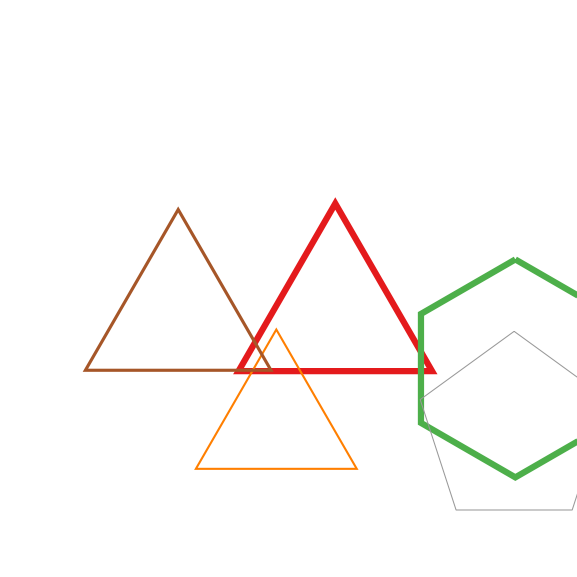[{"shape": "triangle", "thickness": 3, "radius": 0.97, "center": [0.581, 0.453]}, {"shape": "hexagon", "thickness": 3, "radius": 0.94, "center": [0.892, 0.361]}, {"shape": "triangle", "thickness": 1, "radius": 0.8, "center": [0.478, 0.268]}, {"shape": "triangle", "thickness": 1.5, "radius": 0.93, "center": [0.309, 0.451]}, {"shape": "pentagon", "thickness": 0.5, "radius": 0.86, "center": [0.89, 0.254]}]